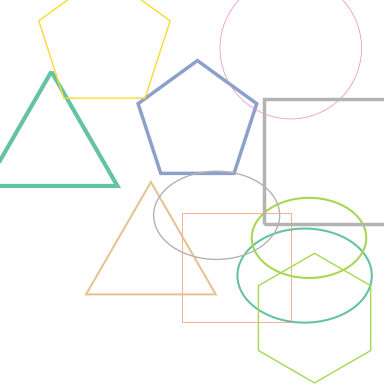[{"shape": "triangle", "thickness": 3, "radius": 0.99, "center": [0.134, 0.616]}, {"shape": "oval", "thickness": 1.5, "radius": 0.87, "center": [0.791, 0.284]}, {"shape": "square", "thickness": 0.5, "radius": 0.71, "center": [0.615, 0.305]}, {"shape": "pentagon", "thickness": 2.5, "radius": 0.81, "center": [0.513, 0.681]}, {"shape": "circle", "thickness": 0.5, "radius": 0.92, "center": [0.755, 0.875]}, {"shape": "hexagon", "thickness": 1, "radius": 0.84, "center": [0.817, 0.174]}, {"shape": "oval", "thickness": 1.5, "radius": 0.74, "center": [0.803, 0.382]}, {"shape": "pentagon", "thickness": 1, "radius": 0.9, "center": [0.271, 0.89]}, {"shape": "triangle", "thickness": 1.5, "radius": 0.97, "center": [0.392, 0.333]}, {"shape": "oval", "thickness": 1, "radius": 0.82, "center": [0.563, 0.441]}, {"shape": "square", "thickness": 2.5, "radius": 0.81, "center": [0.847, 0.581]}]